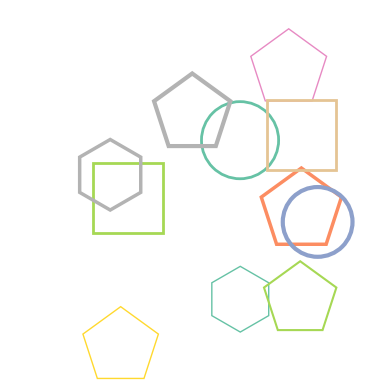[{"shape": "circle", "thickness": 2, "radius": 0.5, "center": [0.624, 0.636]}, {"shape": "hexagon", "thickness": 1, "radius": 0.43, "center": [0.624, 0.223]}, {"shape": "pentagon", "thickness": 2.5, "radius": 0.55, "center": [0.783, 0.454]}, {"shape": "circle", "thickness": 3, "radius": 0.45, "center": [0.825, 0.424]}, {"shape": "pentagon", "thickness": 1, "radius": 0.52, "center": [0.75, 0.822]}, {"shape": "square", "thickness": 2, "radius": 0.45, "center": [0.333, 0.485]}, {"shape": "pentagon", "thickness": 1.5, "radius": 0.49, "center": [0.78, 0.223]}, {"shape": "pentagon", "thickness": 1, "radius": 0.52, "center": [0.313, 0.1]}, {"shape": "square", "thickness": 2, "radius": 0.45, "center": [0.784, 0.649]}, {"shape": "hexagon", "thickness": 2.5, "radius": 0.46, "center": [0.286, 0.546]}, {"shape": "pentagon", "thickness": 3, "radius": 0.52, "center": [0.499, 0.705]}]